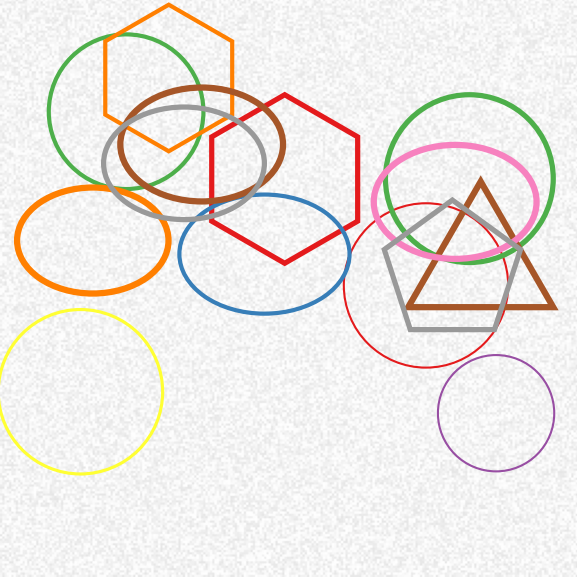[{"shape": "circle", "thickness": 1, "radius": 0.71, "center": [0.738, 0.505]}, {"shape": "hexagon", "thickness": 2.5, "radius": 0.73, "center": [0.493, 0.689]}, {"shape": "oval", "thickness": 2, "radius": 0.74, "center": [0.458, 0.559]}, {"shape": "circle", "thickness": 2.5, "radius": 0.73, "center": [0.813, 0.69]}, {"shape": "circle", "thickness": 2, "radius": 0.67, "center": [0.218, 0.806]}, {"shape": "circle", "thickness": 1, "radius": 0.5, "center": [0.859, 0.284]}, {"shape": "oval", "thickness": 3, "radius": 0.66, "center": [0.161, 0.583]}, {"shape": "hexagon", "thickness": 2, "radius": 0.63, "center": [0.292, 0.864]}, {"shape": "circle", "thickness": 1.5, "radius": 0.71, "center": [0.139, 0.321]}, {"shape": "oval", "thickness": 3, "radius": 0.7, "center": [0.349, 0.749]}, {"shape": "triangle", "thickness": 3, "radius": 0.72, "center": [0.832, 0.54]}, {"shape": "oval", "thickness": 3, "radius": 0.7, "center": [0.788, 0.65]}, {"shape": "pentagon", "thickness": 2.5, "radius": 0.62, "center": [0.783, 0.529]}, {"shape": "oval", "thickness": 2.5, "radius": 0.7, "center": [0.319, 0.716]}]